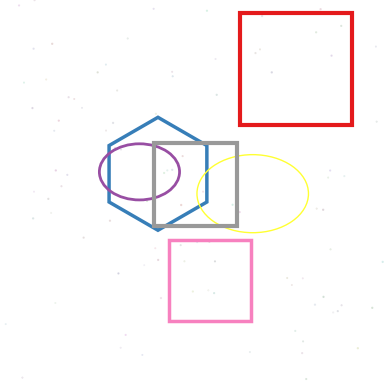[{"shape": "square", "thickness": 3, "radius": 0.73, "center": [0.769, 0.821]}, {"shape": "hexagon", "thickness": 2.5, "radius": 0.73, "center": [0.41, 0.549]}, {"shape": "oval", "thickness": 2, "radius": 0.52, "center": [0.362, 0.554]}, {"shape": "oval", "thickness": 1, "radius": 0.72, "center": [0.656, 0.497]}, {"shape": "square", "thickness": 2.5, "radius": 0.53, "center": [0.546, 0.272]}, {"shape": "square", "thickness": 3, "radius": 0.54, "center": [0.508, 0.52]}]